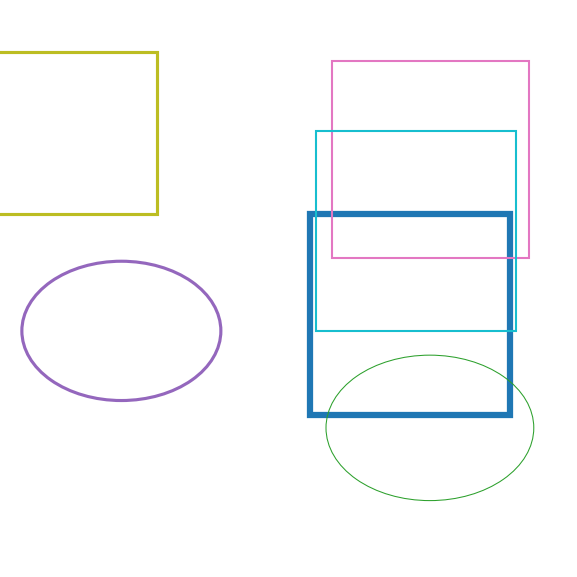[{"shape": "square", "thickness": 3, "radius": 0.87, "center": [0.709, 0.455]}, {"shape": "oval", "thickness": 0.5, "radius": 0.9, "center": [0.744, 0.258]}, {"shape": "oval", "thickness": 1.5, "radius": 0.86, "center": [0.21, 0.426]}, {"shape": "square", "thickness": 1, "radius": 0.85, "center": [0.746, 0.723]}, {"shape": "square", "thickness": 1.5, "radius": 0.7, "center": [0.132, 0.769]}, {"shape": "square", "thickness": 1, "radius": 0.87, "center": [0.72, 0.599]}]